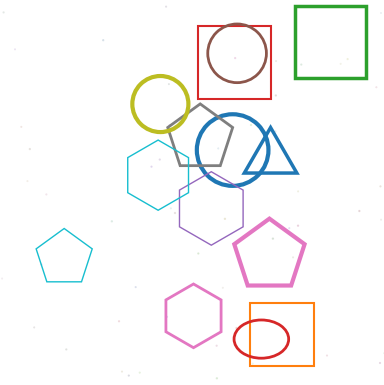[{"shape": "circle", "thickness": 3, "radius": 0.47, "center": [0.604, 0.61]}, {"shape": "triangle", "thickness": 2.5, "radius": 0.39, "center": [0.703, 0.59]}, {"shape": "square", "thickness": 1.5, "radius": 0.41, "center": [0.733, 0.132]}, {"shape": "square", "thickness": 2.5, "radius": 0.46, "center": [0.859, 0.891]}, {"shape": "oval", "thickness": 2, "radius": 0.35, "center": [0.679, 0.119]}, {"shape": "square", "thickness": 1.5, "radius": 0.48, "center": [0.608, 0.839]}, {"shape": "hexagon", "thickness": 1, "radius": 0.48, "center": [0.549, 0.459]}, {"shape": "circle", "thickness": 2, "radius": 0.38, "center": [0.616, 0.862]}, {"shape": "hexagon", "thickness": 2, "radius": 0.41, "center": [0.503, 0.18]}, {"shape": "pentagon", "thickness": 3, "radius": 0.48, "center": [0.7, 0.336]}, {"shape": "pentagon", "thickness": 2, "radius": 0.44, "center": [0.52, 0.641]}, {"shape": "circle", "thickness": 3, "radius": 0.36, "center": [0.417, 0.73]}, {"shape": "pentagon", "thickness": 1, "radius": 0.38, "center": [0.167, 0.33]}, {"shape": "hexagon", "thickness": 1, "radius": 0.46, "center": [0.411, 0.545]}]